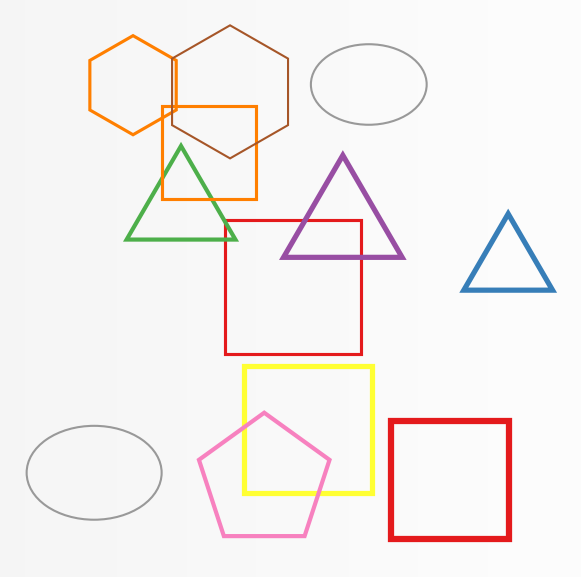[{"shape": "square", "thickness": 1.5, "radius": 0.58, "center": [0.504, 0.502]}, {"shape": "square", "thickness": 3, "radius": 0.51, "center": [0.774, 0.168]}, {"shape": "triangle", "thickness": 2.5, "radius": 0.44, "center": [0.874, 0.541]}, {"shape": "triangle", "thickness": 2, "radius": 0.54, "center": [0.311, 0.638]}, {"shape": "triangle", "thickness": 2.5, "radius": 0.59, "center": [0.59, 0.612]}, {"shape": "hexagon", "thickness": 1.5, "radius": 0.43, "center": [0.229, 0.852]}, {"shape": "square", "thickness": 1.5, "radius": 0.4, "center": [0.359, 0.735]}, {"shape": "square", "thickness": 2.5, "radius": 0.55, "center": [0.529, 0.256]}, {"shape": "hexagon", "thickness": 1, "radius": 0.58, "center": [0.396, 0.84]}, {"shape": "pentagon", "thickness": 2, "radius": 0.59, "center": [0.455, 0.166]}, {"shape": "oval", "thickness": 1, "radius": 0.5, "center": [0.634, 0.853]}, {"shape": "oval", "thickness": 1, "radius": 0.58, "center": [0.162, 0.18]}]